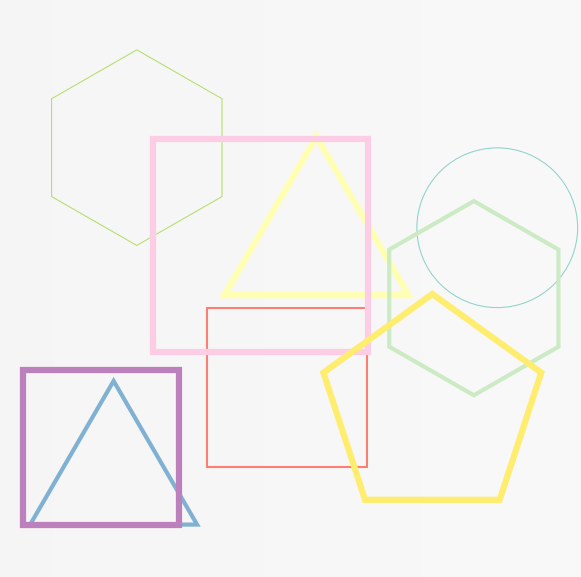[{"shape": "circle", "thickness": 0.5, "radius": 0.69, "center": [0.855, 0.605]}, {"shape": "triangle", "thickness": 3, "radius": 0.91, "center": [0.544, 0.58]}, {"shape": "square", "thickness": 1, "radius": 0.69, "center": [0.493, 0.328]}, {"shape": "triangle", "thickness": 2, "radius": 0.83, "center": [0.195, 0.174]}, {"shape": "hexagon", "thickness": 0.5, "radius": 0.85, "center": [0.235, 0.743]}, {"shape": "square", "thickness": 3, "radius": 0.92, "center": [0.448, 0.574]}, {"shape": "square", "thickness": 3, "radius": 0.67, "center": [0.173, 0.224]}, {"shape": "hexagon", "thickness": 2, "radius": 0.84, "center": [0.815, 0.483]}, {"shape": "pentagon", "thickness": 3, "radius": 0.98, "center": [0.744, 0.293]}]